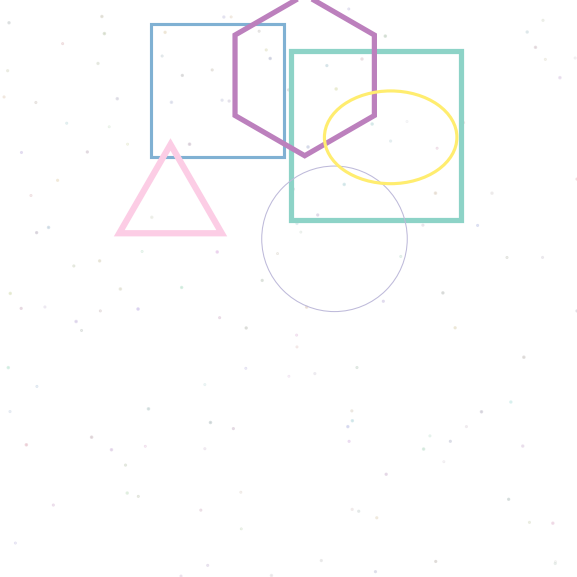[{"shape": "square", "thickness": 2.5, "radius": 0.73, "center": [0.651, 0.764]}, {"shape": "circle", "thickness": 0.5, "radius": 0.63, "center": [0.579, 0.586]}, {"shape": "square", "thickness": 1.5, "radius": 0.58, "center": [0.376, 0.843]}, {"shape": "triangle", "thickness": 3, "radius": 0.51, "center": [0.295, 0.646]}, {"shape": "hexagon", "thickness": 2.5, "radius": 0.7, "center": [0.528, 0.869]}, {"shape": "oval", "thickness": 1.5, "radius": 0.57, "center": [0.676, 0.761]}]